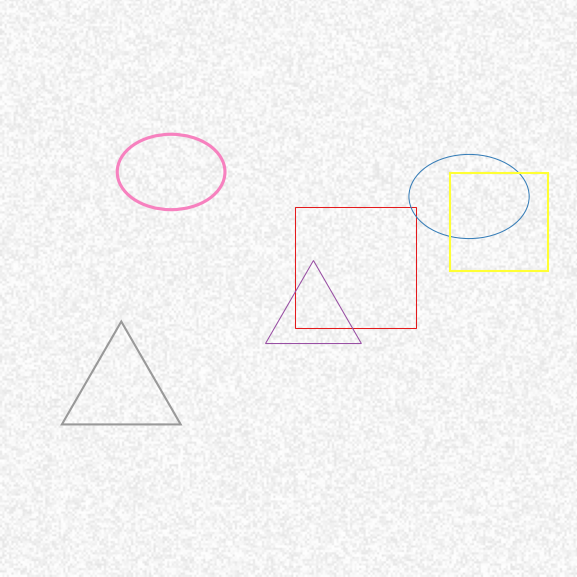[{"shape": "square", "thickness": 0.5, "radius": 0.52, "center": [0.616, 0.536]}, {"shape": "oval", "thickness": 0.5, "radius": 0.52, "center": [0.812, 0.659]}, {"shape": "triangle", "thickness": 0.5, "radius": 0.48, "center": [0.543, 0.452]}, {"shape": "square", "thickness": 1, "radius": 0.42, "center": [0.864, 0.614]}, {"shape": "oval", "thickness": 1.5, "radius": 0.47, "center": [0.296, 0.701]}, {"shape": "triangle", "thickness": 1, "radius": 0.59, "center": [0.21, 0.324]}]